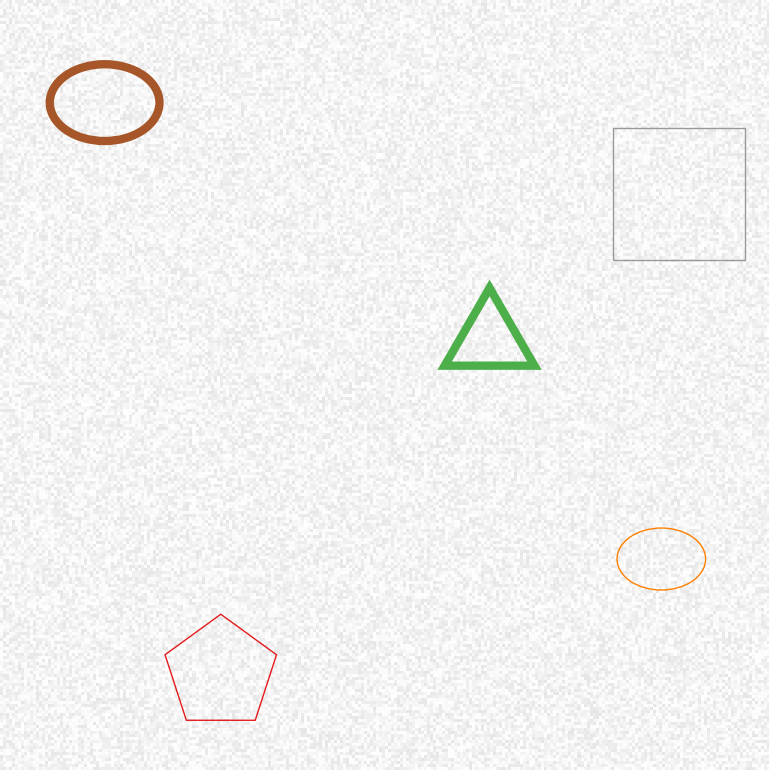[{"shape": "pentagon", "thickness": 0.5, "radius": 0.38, "center": [0.287, 0.126]}, {"shape": "triangle", "thickness": 3, "radius": 0.34, "center": [0.636, 0.559]}, {"shape": "oval", "thickness": 0.5, "radius": 0.29, "center": [0.859, 0.274]}, {"shape": "oval", "thickness": 3, "radius": 0.36, "center": [0.136, 0.867]}, {"shape": "square", "thickness": 0.5, "radius": 0.43, "center": [0.882, 0.748]}]